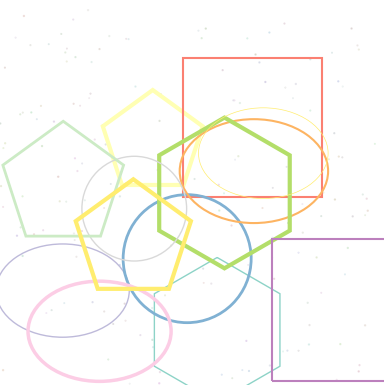[{"shape": "hexagon", "thickness": 1, "radius": 0.94, "center": [0.564, 0.143]}, {"shape": "pentagon", "thickness": 3, "radius": 0.68, "center": [0.397, 0.63]}, {"shape": "oval", "thickness": 1, "radius": 0.87, "center": [0.163, 0.245]}, {"shape": "square", "thickness": 1.5, "radius": 0.91, "center": [0.656, 0.669]}, {"shape": "circle", "thickness": 2, "radius": 0.83, "center": [0.486, 0.328]}, {"shape": "oval", "thickness": 1.5, "radius": 0.96, "center": [0.659, 0.556]}, {"shape": "hexagon", "thickness": 3, "radius": 0.98, "center": [0.583, 0.499]}, {"shape": "oval", "thickness": 2.5, "radius": 0.93, "center": [0.259, 0.14]}, {"shape": "circle", "thickness": 1, "radius": 0.68, "center": [0.349, 0.458]}, {"shape": "square", "thickness": 1.5, "radius": 0.93, "center": [0.891, 0.195]}, {"shape": "pentagon", "thickness": 2, "radius": 0.82, "center": [0.164, 0.52]}, {"shape": "pentagon", "thickness": 3, "radius": 0.79, "center": [0.346, 0.377]}, {"shape": "oval", "thickness": 0.5, "radius": 0.84, "center": [0.684, 0.602]}]